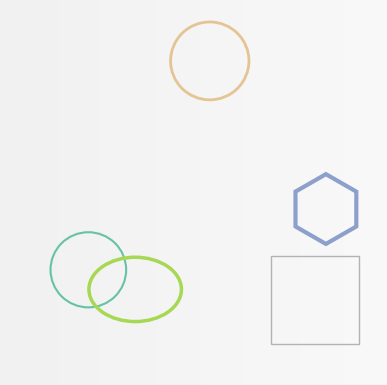[{"shape": "circle", "thickness": 1.5, "radius": 0.49, "center": [0.228, 0.299]}, {"shape": "hexagon", "thickness": 3, "radius": 0.45, "center": [0.841, 0.457]}, {"shape": "oval", "thickness": 2.5, "radius": 0.6, "center": [0.349, 0.248]}, {"shape": "circle", "thickness": 2, "radius": 0.51, "center": [0.541, 0.842]}, {"shape": "square", "thickness": 1, "radius": 0.57, "center": [0.813, 0.221]}]